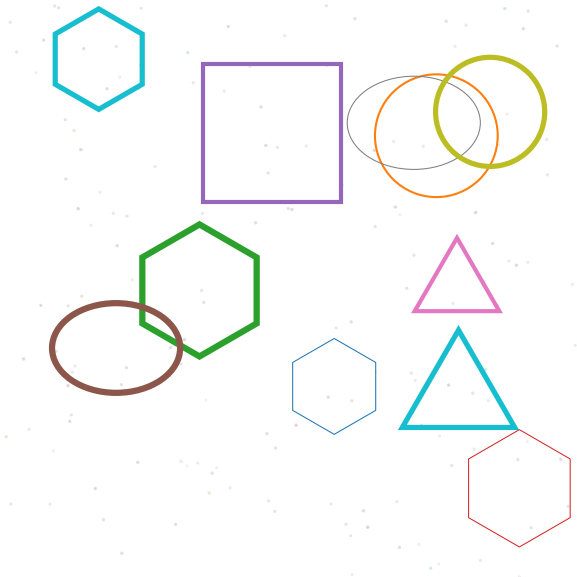[{"shape": "hexagon", "thickness": 0.5, "radius": 0.42, "center": [0.579, 0.33]}, {"shape": "circle", "thickness": 1, "radius": 0.53, "center": [0.756, 0.764]}, {"shape": "hexagon", "thickness": 3, "radius": 0.57, "center": [0.345, 0.496]}, {"shape": "hexagon", "thickness": 0.5, "radius": 0.51, "center": [0.899, 0.154]}, {"shape": "square", "thickness": 2, "radius": 0.6, "center": [0.471, 0.769]}, {"shape": "oval", "thickness": 3, "radius": 0.55, "center": [0.201, 0.397]}, {"shape": "triangle", "thickness": 2, "radius": 0.42, "center": [0.791, 0.503]}, {"shape": "oval", "thickness": 0.5, "radius": 0.58, "center": [0.716, 0.786]}, {"shape": "circle", "thickness": 2.5, "radius": 0.47, "center": [0.849, 0.805]}, {"shape": "hexagon", "thickness": 2.5, "radius": 0.43, "center": [0.171, 0.897]}, {"shape": "triangle", "thickness": 2.5, "radius": 0.56, "center": [0.794, 0.315]}]